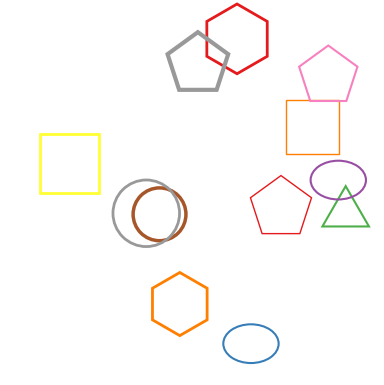[{"shape": "hexagon", "thickness": 2, "radius": 0.45, "center": [0.616, 0.899]}, {"shape": "pentagon", "thickness": 1, "radius": 0.42, "center": [0.73, 0.461]}, {"shape": "oval", "thickness": 1.5, "radius": 0.36, "center": [0.652, 0.107]}, {"shape": "triangle", "thickness": 1.5, "radius": 0.35, "center": [0.898, 0.447]}, {"shape": "oval", "thickness": 1.5, "radius": 0.36, "center": [0.879, 0.532]}, {"shape": "hexagon", "thickness": 2, "radius": 0.41, "center": [0.467, 0.21]}, {"shape": "square", "thickness": 1, "radius": 0.35, "center": [0.812, 0.67]}, {"shape": "square", "thickness": 2, "radius": 0.39, "center": [0.18, 0.576]}, {"shape": "circle", "thickness": 2.5, "radius": 0.34, "center": [0.414, 0.443]}, {"shape": "pentagon", "thickness": 1.5, "radius": 0.4, "center": [0.853, 0.802]}, {"shape": "circle", "thickness": 2, "radius": 0.43, "center": [0.38, 0.446]}, {"shape": "pentagon", "thickness": 3, "radius": 0.41, "center": [0.514, 0.834]}]